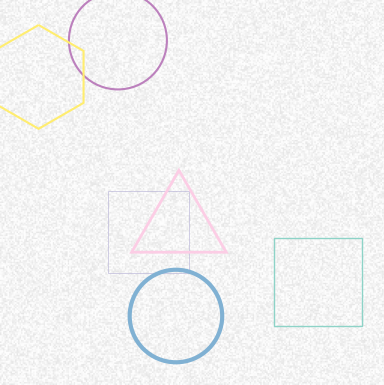[{"shape": "square", "thickness": 1, "radius": 0.57, "center": [0.826, 0.268]}, {"shape": "square", "thickness": 0.5, "radius": 0.53, "center": [0.386, 0.397]}, {"shape": "circle", "thickness": 3, "radius": 0.6, "center": [0.457, 0.179]}, {"shape": "triangle", "thickness": 2, "radius": 0.71, "center": [0.465, 0.416]}, {"shape": "circle", "thickness": 1.5, "radius": 0.64, "center": [0.306, 0.895]}, {"shape": "hexagon", "thickness": 1.5, "radius": 0.67, "center": [0.1, 0.8]}]